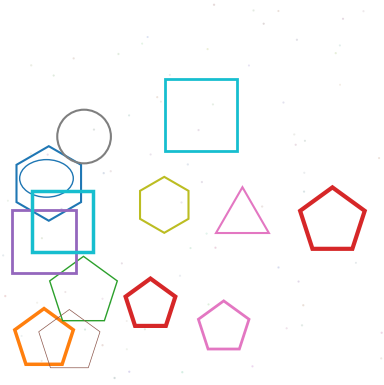[{"shape": "hexagon", "thickness": 1.5, "radius": 0.48, "center": [0.127, 0.523]}, {"shape": "oval", "thickness": 1, "radius": 0.35, "center": [0.121, 0.537]}, {"shape": "pentagon", "thickness": 2.5, "radius": 0.4, "center": [0.114, 0.119]}, {"shape": "pentagon", "thickness": 1, "radius": 0.46, "center": [0.217, 0.242]}, {"shape": "pentagon", "thickness": 3, "radius": 0.44, "center": [0.863, 0.425]}, {"shape": "pentagon", "thickness": 3, "radius": 0.34, "center": [0.391, 0.208]}, {"shape": "square", "thickness": 2, "radius": 0.41, "center": [0.115, 0.373]}, {"shape": "pentagon", "thickness": 0.5, "radius": 0.42, "center": [0.18, 0.112]}, {"shape": "pentagon", "thickness": 2, "radius": 0.35, "center": [0.581, 0.149]}, {"shape": "triangle", "thickness": 1.5, "radius": 0.4, "center": [0.63, 0.434]}, {"shape": "circle", "thickness": 1.5, "radius": 0.35, "center": [0.218, 0.645]}, {"shape": "hexagon", "thickness": 1.5, "radius": 0.36, "center": [0.427, 0.468]}, {"shape": "square", "thickness": 2.5, "radius": 0.4, "center": [0.162, 0.424]}, {"shape": "square", "thickness": 2, "radius": 0.47, "center": [0.522, 0.701]}]